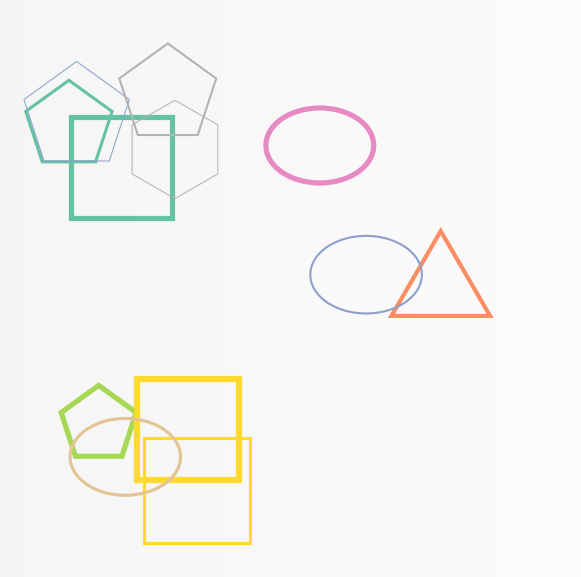[{"shape": "square", "thickness": 2.5, "radius": 0.43, "center": [0.209, 0.709]}, {"shape": "pentagon", "thickness": 1.5, "radius": 0.39, "center": [0.119, 0.782]}, {"shape": "triangle", "thickness": 2, "radius": 0.49, "center": [0.758, 0.501]}, {"shape": "pentagon", "thickness": 0.5, "radius": 0.48, "center": [0.132, 0.797]}, {"shape": "oval", "thickness": 1, "radius": 0.48, "center": [0.63, 0.524]}, {"shape": "oval", "thickness": 2.5, "radius": 0.46, "center": [0.55, 0.747]}, {"shape": "pentagon", "thickness": 2.5, "radius": 0.34, "center": [0.17, 0.264]}, {"shape": "square", "thickness": 1.5, "radius": 0.46, "center": [0.34, 0.15]}, {"shape": "square", "thickness": 3, "radius": 0.43, "center": [0.323, 0.255]}, {"shape": "oval", "thickness": 1.5, "radius": 0.48, "center": [0.216, 0.208]}, {"shape": "pentagon", "thickness": 1, "radius": 0.44, "center": [0.289, 0.836]}, {"shape": "hexagon", "thickness": 0.5, "radius": 0.43, "center": [0.301, 0.74]}]